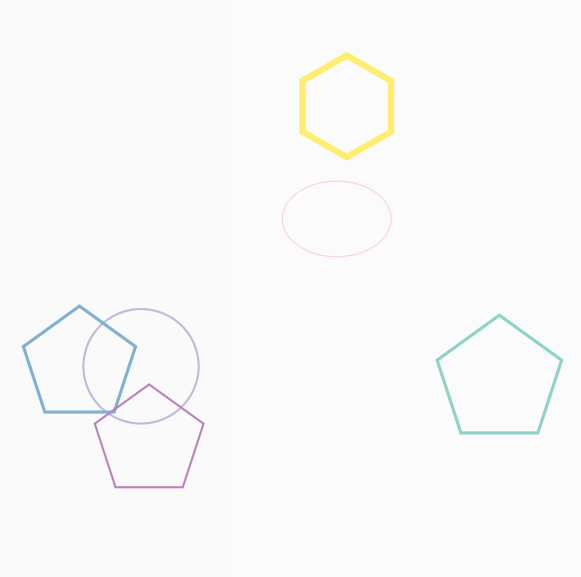[{"shape": "pentagon", "thickness": 1.5, "radius": 0.56, "center": [0.859, 0.341]}, {"shape": "circle", "thickness": 1, "radius": 0.5, "center": [0.243, 0.365]}, {"shape": "pentagon", "thickness": 1.5, "radius": 0.51, "center": [0.137, 0.368]}, {"shape": "oval", "thickness": 0.5, "radius": 0.47, "center": [0.579, 0.62]}, {"shape": "pentagon", "thickness": 1, "radius": 0.49, "center": [0.257, 0.235]}, {"shape": "hexagon", "thickness": 3, "radius": 0.44, "center": [0.597, 0.815]}]